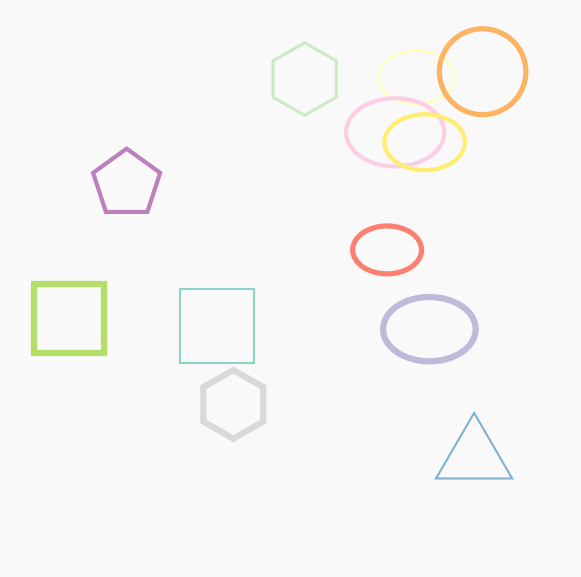[{"shape": "square", "thickness": 1, "radius": 0.32, "center": [0.373, 0.435]}, {"shape": "oval", "thickness": 1, "radius": 0.33, "center": [0.716, 0.865]}, {"shape": "oval", "thickness": 3, "radius": 0.4, "center": [0.739, 0.429]}, {"shape": "oval", "thickness": 2.5, "radius": 0.3, "center": [0.666, 0.566]}, {"shape": "triangle", "thickness": 1, "radius": 0.38, "center": [0.816, 0.208]}, {"shape": "circle", "thickness": 2.5, "radius": 0.37, "center": [0.83, 0.875]}, {"shape": "square", "thickness": 3, "radius": 0.3, "center": [0.119, 0.448]}, {"shape": "oval", "thickness": 2, "radius": 0.42, "center": [0.68, 0.77]}, {"shape": "hexagon", "thickness": 3, "radius": 0.3, "center": [0.401, 0.299]}, {"shape": "pentagon", "thickness": 2, "radius": 0.3, "center": [0.218, 0.681]}, {"shape": "hexagon", "thickness": 1.5, "radius": 0.31, "center": [0.524, 0.862]}, {"shape": "oval", "thickness": 2, "radius": 0.35, "center": [0.731, 0.753]}]